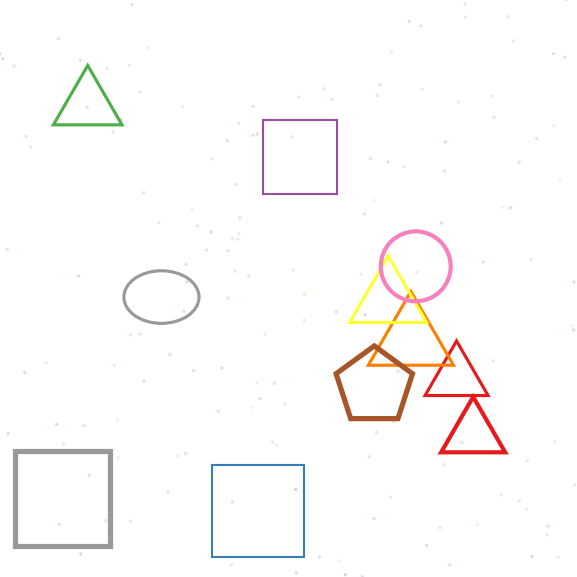[{"shape": "triangle", "thickness": 1.5, "radius": 0.32, "center": [0.791, 0.346]}, {"shape": "triangle", "thickness": 2, "radius": 0.32, "center": [0.819, 0.248]}, {"shape": "square", "thickness": 1, "radius": 0.4, "center": [0.446, 0.114]}, {"shape": "triangle", "thickness": 1.5, "radius": 0.34, "center": [0.152, 0.817]}, {"shape": "square", "thickness": 1, "radius": 0.32, "center": [0.52, 0.727]}, {"shape": "triangle", "thickness": 1.5, "radius": 0.43, "center": [0.711, 0.409]}, {"shape": "triangle", "thickness": 1.5, "radius": 0.38, "center": [0.672, 0.479]}, {"shape": "pentagon", "thickness": 2.5, "radius": 0.35, "center": [0.648, 0.331]}, {"shape": "circle", "thickness": 2, "radius": 0.3, "center": [0.72, 0.538]}, {"shape": "oval", "thickness": 1.5, "radius": 0.33, "center": [0.28, 0.485]}, {"shape": "square", "thickness": 2.5, "radius": 0.41, "center": [0.108, 0.136]}]